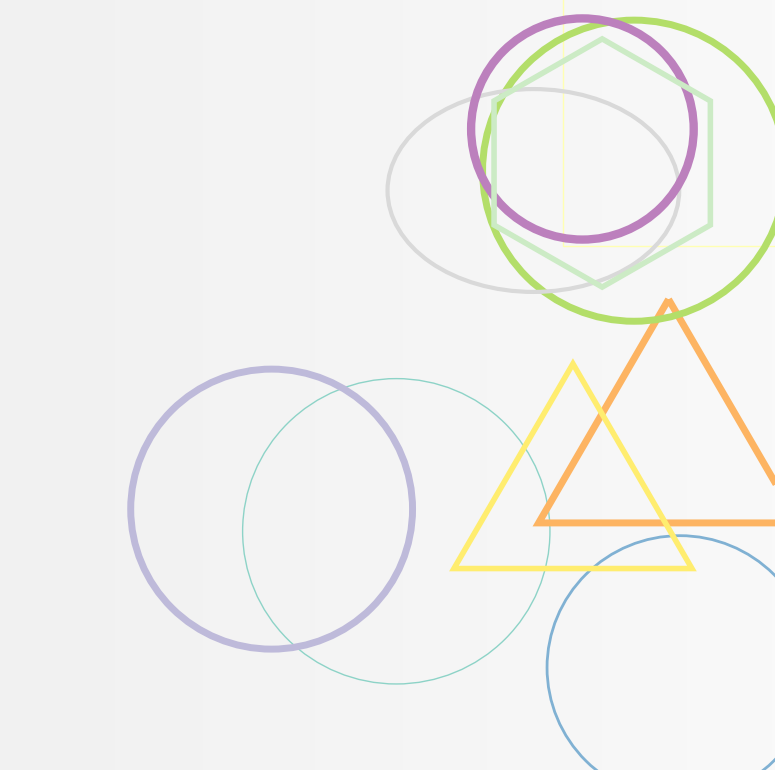[{"shape": "circle", "thickness": 0.5, "radius": 0.99, "center": [0.511, 0.31]}, {"shape": "square", "thickness": 0.5, "radius": 0.87, "center": [0.899, 0.854]}, {"shape": "circle", "thickness": 2.5, "radius": 0.91, "center": [0.35, 0.339]}, {"shape": "circle", "thickness": 1, "radius": 0.86, "center": [0.877, 0.133]}, {"shape": "triangle", "thickness": 2.5, "radius": 0.97, "center": [0.863, 0.418]}, {"shape": "circle", "thickness": 2.5, "radius": 0.98, "center": [0.818, 0.778]}, {"shape": "oval", "thickness": 1.5, "radius": 0.94, "center": [0.688, 0.753]}, {"shape": "circle", "thickness": 3, "radius": 0.72, "center": [0.751, 0.832]}, {"shape": "hexagon", "thickness": 2, "radius": 0.81, "center": [0.777, 0.788]}, {"shape": "triangle", "thickness": 2, "radius": 0.89, "center": [0.739, 0.35]}]